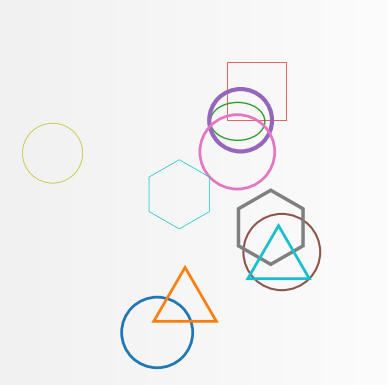[{"shape": "circle", "thickness": 2, "radius": 0.46, "center": [0.406, 0.136]}, {"shape": "triangle", "thickness": 2, "radius": 0.47, "center": [0.478, 0.212]}, {"shape": "oval", "thickness": 1, "radius": 0.35, "center": [0.613, 0.685]}, {"shape": "square", "thickness": 0.5, "radius": 0.38, "center": [0.662, 0.764]}, {"shape": "circle", "thickness": 3, "radius": 0.41, "center": [0.621, 0.688]}, {"shape": "circle", "thickness": 1.5, "radius": 0.5, "center": [0.727, 0.345]}, {"shape": "circle", "thickness": 2, "radius": 0.48, "center": [0.612, 0.606]}, {"shape": "hexagon", "thickness": 2.5, "radius": 0.48, "center": [0.699, 0.41]}, {"shape": "circle", "thickness": 0.5, "radius": 0.39, "center": [0.136, 0.602]}, {"shape": "hexagon", "thickness": 0.5, "radius": 0.45, "center": [0.463, 0.495]}, {"shape": "triangle", "thickness": 2, "radius": 0.46, "center": [0.719, 0.322]}]